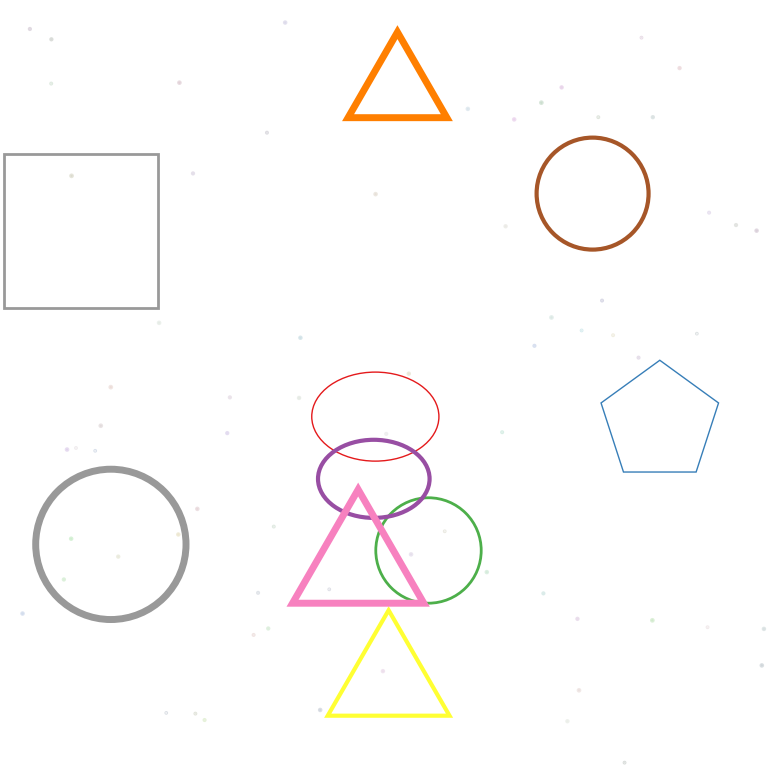[{"shape": "oval", "thickness": 0.5, "radius": 0.41, "center": [0.487, 0.459]}, {"shape": "pentagon", "thickness": 0.5, "radius": 0.4, "center": [0.857, 0.452]}, {"shape": "circle", "thickness": 1, "radius": 0.34, "center": [0.556, 0.285]}, {"shape": "oval", "thickness": 1.5, "radius": 0.36, "center": [0.485, 0.378]}, {"shape": "triangle", "thickness": 2.5, "radius": 0.37, "center": [0.516, 0.884]}, {"shape": "triangle", "thickness": 1.5, "radius": 0.46, "center": [0.505, 0.116]}, {"shape": "circle", "thickness": 1.5, "radius": 0.36, "center": [0.77, 0.749]}, {"shape": "triangle", "thickness": 2.5, "radius": 0.49, "center": [0.465, 0.266]}, {"shape": "square", "thickness": 1, "radius": 0.5, "center": [0.105, 0.7]}, {"shape": "circle", "thickness": 2.5, "radius": 0.49, "center": [0.144, 0.293]}]